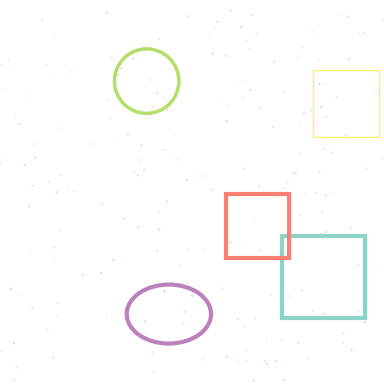[{"shape": "square", "thickness": 3, "radius": 0.53, "center": [0.841, 0.281]}, {"shape": "square", "thickness": 3, "radius": 0.41, "center": [0.669, 0.413]}, {"shape": "circle", "thickness": 2.5, "radius": 0.42, "center": [0.381, 0.789]}, {"shape": "oval", "thickness": 3, "radius": 0.55, "center": [0.439, 0.184]}, {"shape": "square", "thickness": 1, "radius": 0.43, "center": [0.899, 0.731]}]